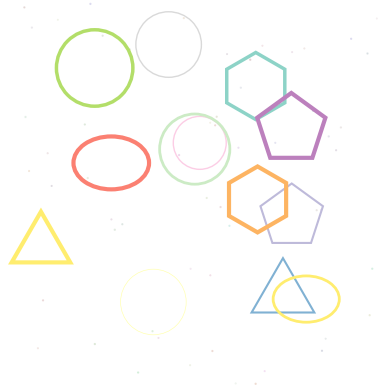[{"shape": "hexagon", "thickness": 2.5, "radius": 0.44, "center": [0.664, 0.777]}, {"shape": "circle", "thickness": 0.5, "radius": 0.43, "center": [0.398, 0.216]}, {"shape": "pentagon", "thickness": 1.5, "radius": 0.43, "center": [0.758, 0.438]}, {"shape": "oval", "thickness": 3, "radius": 0.49, "center": [0.289, 0.577]}, {"shape": "triangle", "thickness": 1.5, "radius": 0.47, "center": [0.735, 0.235]}, {"shape": "hexagon", "thickness": 3, "radius": 0.43, "center": [0.669, 0.482]}, {"shape": "circle", "thickness": 2.5, "radius": 0.5, "center": [0.246, 0.823]}, {"shape": "circle", "thickness": 1, "radius": 0.34, "center": [0.519, 0.629]}, {"shape": "circle", "thickness": 1, "radius": 0.43, "center": [0.438, 0.884]}, {"shape": "pentagon", "thickness": 3, "radius": 0.47, "center": [0.757, 0.665]}, {"shape": "circle", "thickness": 2, "radius": 0.46, "center": [0.506, 0.613]}, {"shape": "triangle", "thickness": 3, "radius": 0.44, "center": [0.106, 0.362]}, {"shape": "oval", "thickness": 2, "radius": 0.43, "center": [0.795, 0.223]}]